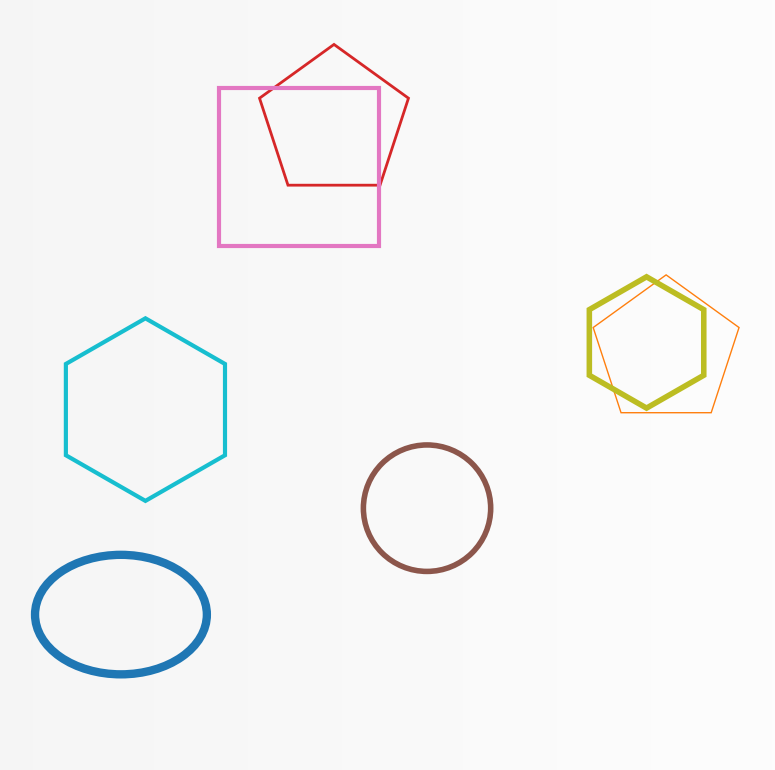[{"shape": "oval", "thickness": 3, "radius": 0.55, "center": [0.156, 0.202]}, {"shape": "pentagon", "thickness": 0.5, "radius": 0.49, "center": [0.86, 0.544]}, {"shape": "pentagon", "thickness": 1, "radius": 0.51, "center": [0.431, 0.841]}, {"shape": "circle", "thickness": 2, "radius": 0.41, "center": [0.551, 0.34]}, {"shape": "square", "thickness": 1.5, "radius": 0.51, "center": [0.386, 0.784]}, {"shape": "hexagon", "thickness": 2, "radius": 0.43, "center": [0.834, 0.555]}, {"shape": "hexagon", "thickness": 1.5, "radius": 0.59, "center": [0.188, 0.468]}]